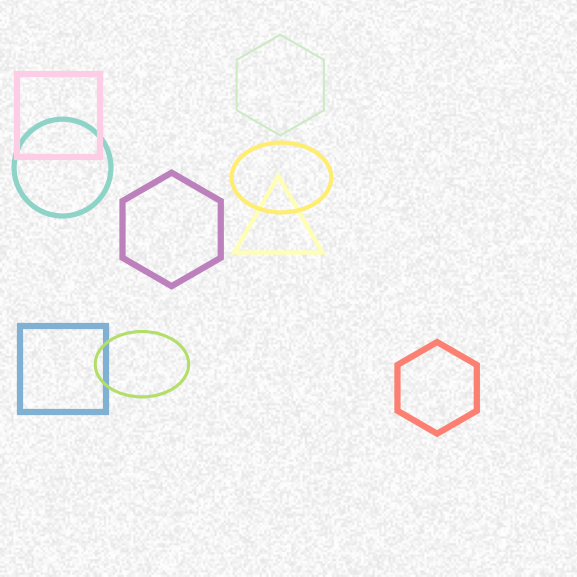[{"shape": "circle", "thickness": 2.5, "radius": 0.42, "center": [0.108, 0.709]}, {"shape": "triangle", "thickness": 2, "radius": 0.44, "center": [0.482, 0.606]}, {"shape": "hexagon", "thickness": 3, "radius": 0.4, "center": [0.757, 0.328]}, {"shape": "square", "thickness": 3, "radius": 0.37, "center": [0.109, 0.36]}, {"shape": "oval", "thickness": 1.5, "radius": 0.4, "center": [0.246, 0.368]}, {"shape": "square", "thickness": 3, "radius": 0.36, "center": [0.101, 0.799]}, {"shape": "hexagon", "thickness": 3, "radius": 0.49, "center": [0.297, 0.602]}, {"shape": "hexagon", "thickness": 1, "radius": 0.44, "center": [0.485, 0.852]}, {"shape": "oval", "thickness": 2, "radius": 0.43, "center": [0.487, 0.692]}]